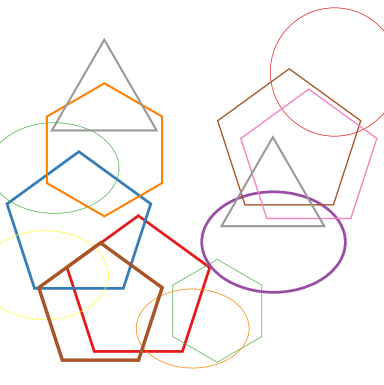[{"shape": "pentagon", "thickness": 2, "radius": 0.97, "center": [0.359, 0.245]}, {"shape": "circle", "thickness": 0.5, "radius": 0.83, "center": [0.869, 0.813]}, {"shape": "pentagon", "thickness": 2, "radius": 0.98, "center": [0.205, 0.41]}, {"shape": "oval", "thickness": 0.5, "radius": 0.84, "center": [0.141, 0.564]}, {"shape": "hexagon", "thickness": 0.5, "radius": 0.67, "center": [0.564, 0.193]}, {"shape": "oval", "thickness": 2, "radius": 0.93, "center": [0.711, 0.371]}, {"shape": "hexagon", "thickness": 1.5, "radius": 0.86, "center": [0.271, 0.611]}, {"shape": "oval", "thickness": 0.5, "radius": 0.73, "center": [0.5, 0.147]}, {"shape": "oval", "thickness": 0.5, "radius": 0.83, "center": [0.116, 0.285]}, {"shape": "pentagon", "thickness": 1, "radius": 0.98, "center": [0.751, 0.626]}, {"shape": "pentagon", "thickness": 2.5, "radius": 0.84, "center": [0.261, 0.201]}, {"shape": "pentagon", "thickness": 1, "radius": 0.93, "center": [0.802, 0.583]}, {"shape": "triangle", "thickness": 1.5, "radius": 0.79, "center": [0.271, 0.74]}, {"shape": "triangle", "thickness": 1.5, "radius": 0.77, "center": [0.709, 0.49]}]